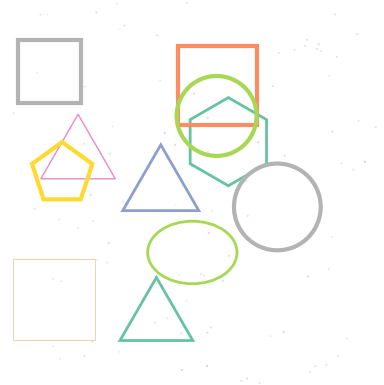[{"shape": "hexagon", "thickness": 2, "radius": 0.57, "center": [0.593, 0.632]}, {"shape": "triangle", "thickness": 2, "radius": 0.55, "center": [0.406, 0.17]}, {"shape": "square", "thickness": 3, "radius": 0.51, "center": [0.566, 0.777]}, {"shape": "triangle", "thickness": 2, "radius": 0.57, "center": [0.418, 0.51]}, {"shape": "triangle", "thickness": 1, "radius": 0.56, "center": [0.203, 0.591]}, {"shape": "circle", "thickness": 3, "radius": 0.52, "center": [0.563, 0.699]}, {"shape": "oval", "thickness": 2, "radius": 0.58, "center": [0.5, 0.344]}, {"shape": "pentagon", "thickness": 3, "radius": 0.41, "center": [0.161, 0.549]}, {"shape": "square", "thickness": 0.5, "radius": 0.53, "center": [0.14, 0.222]}, {"shape": "square", "thickness": 3, "radius": 0.41, "center": [0.128, 0.815]}, {"shape": "circle", "thickness": 3, "radius": 0.56, "center": [0.72, 0.463]}]